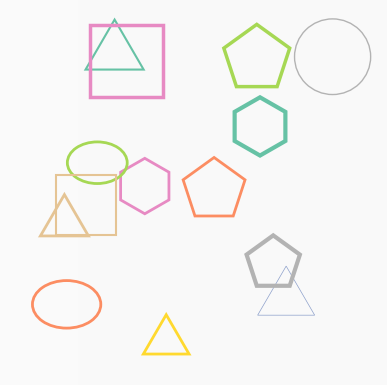[{"shape": "triangle", "thickness": 1.5, "radius": 0.43, "center": [0.296, 0.863]}, {"shape": "hexagon", "thickness": 3, "radius": 0.38, "center": [0.671, 0.672]}, {"shape": "pentagon", "thickness": 2, "radius": 0.42, "center": [0.552, 0.507]}, {"shape": "oval", "thickness": 2, "radius": 0.44, "center": [0.172, 0.209]}, {"shape": "triangle", "thickness": 0.5, "radius": 0.42, "center": [0.738, 0.224]}, {"shape": "hexagon", "thickness": 2, "radius": 0.36, "center": [0.374, 0.517]}, {"shape": "square", "thickness": 2.5, "radius": 0.47, "center": [0.327, 0.842]}, {"shape": "pentagon", "thickness": 2.5, "radius": 0.45, "center": [0.663, 0.847]}, {"shape": "oval", "thickness": 2, "radius": 0.39, "center": [0.251, 0.577]}, {"shape": "triangle", "thickness": 2, "radius": 0.34, "center": [0.429, 0.114]}, {"shape": "triangle", "thickness": 2, "radius": 0.36, "center": [0.166, 0.423]}, {"shape": "square", "thickness": 1.5, "radius": 0.39, "center": [0.222, 0.467]}, {"shape": "circle", "thickness": 1, "radius": 0.49, "center": [0.858, 0.853]}, {"shape": "pentagon", "thickness": 3, "radius": 0.36, "center": [0.705, 0.316]}]